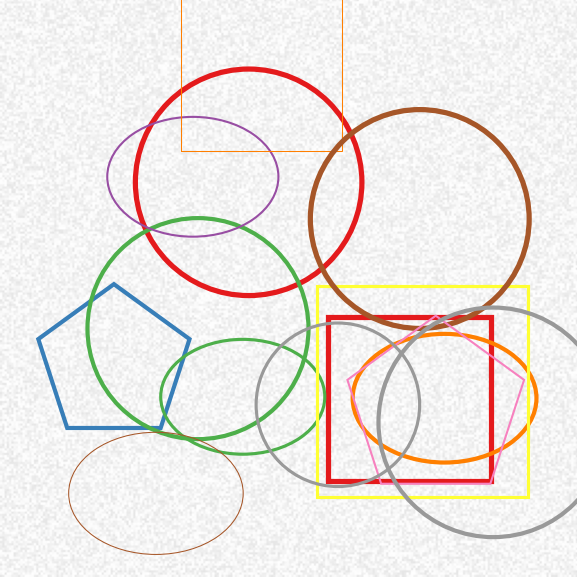[{"shape": "circle", "thickness": 2.5, "radius": 0.98, "center": [0.431, 0.683]}, {"shape": "square", "thickness": 2.5, "radius": 0.71, "center": [0.709, 0.309]}, {"shape": "pentagon", "thickness": 2, "radius": 0.69, "center": [0.197, 0.369]}, {"shape": "circle", "thickness": 2, "radius": 0.96, "center": [0.343, 0.43]}, {"shape": "oval", "thickness": 1.5, "radius": 0.71, "center": [0.42, 0.312]}, {"shape": "oval", "thickness": 1, "radius": 0.74, "center": [0.334, 0.693]}, {"shape": "oval", "thickness": 2, "radius": 0.8, "center": [0.77, 0.31]}, {"shape": "square", "thickness": 0.5, "radius": 0.7, "center": [0.453, 0.879]}, {"shape": "square", "thickness": 1.5, "radius": 0.91, "center": [0.731, 0.322]}, {"shape": "circle", "thickness": 2.5, "radius": 0.95, "center": [0.727, 0.62]}, {"shape": "oval", "thickness": 0.5, "radius": 0.76, "center": [0.27, 0.145]}, {"shape": "pentagon", "thickness": 1, "radius": 0.8, "center": [0.755, 0.292]}, {"shape": "circle", "thickness": 1.5, "radius": 0.71, "center": [0.585, 0.298]}, {"shape": "circle", "thickness": 2, "radius": 0.99, "center": [0.854, 0.268]}]